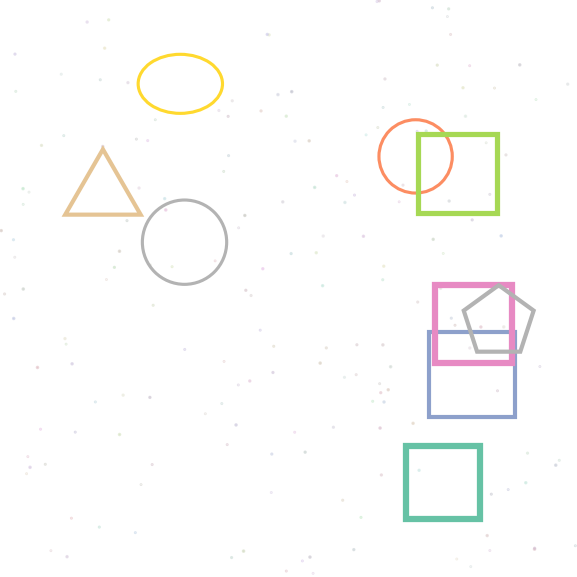[{"shape": "square", "thickness": 3, "radius": 0.32, "center": [0.767, 0.163]}, {"shape": "circle", "thickness": 1.5, "radius": 0.32, "center": [0.72, 0.728]}, {"shape": "square", "thickness": 2, "radius": 0.37, "center": [0.818, 0.351]}, {"shape": "square", "thickness": 3, "radius": 0.34, "center": [0.82, 0.439]}, {"shape": "square", "thickness": 2.5, "radius": 0.34, "center": [0.792, 0.699]}, {"shape": "oval", "thickness": 1.5, "radius": 0.37, "center": [0.312, 0.854]}, {"shape": "triangle", "thickness": 2, "radius": 0.38, "center": [0.178, 0.665]}, {"shape": "pentagon", "thickness": 2, "radius": 0.32, "center": [0.864, 0.442]}, {"shape": "circle", "thickness": 1.5, "radius": 0.37, "center": [0.32, 0.58]}]